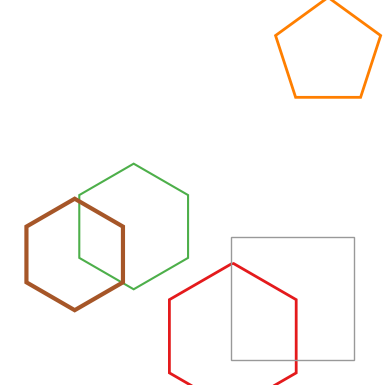[{"shape": "hexagon", "thickness": 2, "radius": 0.95, "center": [0.605, 0.127]}, {"shape": "hexagon", "thickness": 1.5, "radius": 0.82, "center": [0.347, 0.412]}, {"shape": "pentagon", "thickness": 2, "radius": 0.72, "center": [0.852, 0.863]}, {"shape": "hexagon", "thickness": 3, "radius": 0.72, "center": [0.194, 0.339]}, {"shape": "square", "thickness": 1, "radius": 0.8, "center": [0.761, 0.225]}]